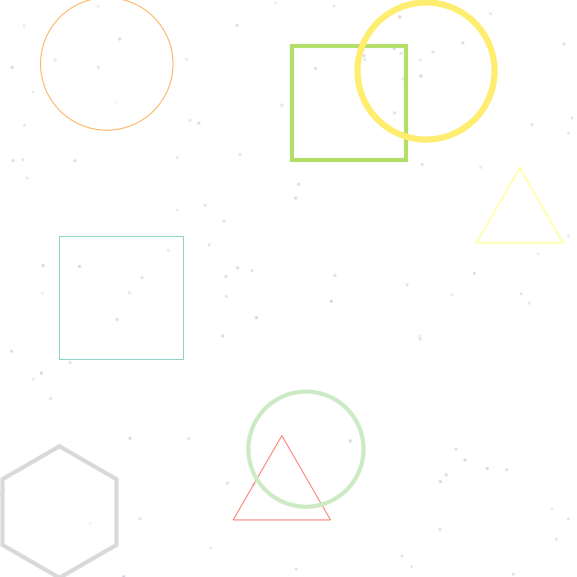[{"shape": "square", "thickness": 0.5, "radius": 0.53, "center": [0.21, 0.484]}, {"shape": "triangle", "thickness": 1, "radius": 0.43, "center": [0.9, 0.622]}, {"shape": "triangle", "thickness": 0.5, "radius": 0.49, "center": [0.488, 0.147]}, {"shape": "circle", "thickness": 0.5, "radius": 0.57, "center": [0.185, 0.888]}, {"shape": "square", "thickness": 2, "radius": 0.49, "center": [0.604, 0.82]}, {"shape": "hexagon", "thickness": 2, "radius": 0.57, "center": [0.103, 0.112]}, {"shape": "circle", "thickness": 2, "radius": 0.5, "center": [0.53, 0.221]}, {"shape": "circle", "thickness": 3, "radius": 0.59, "center": [0.738, 0.876]}]